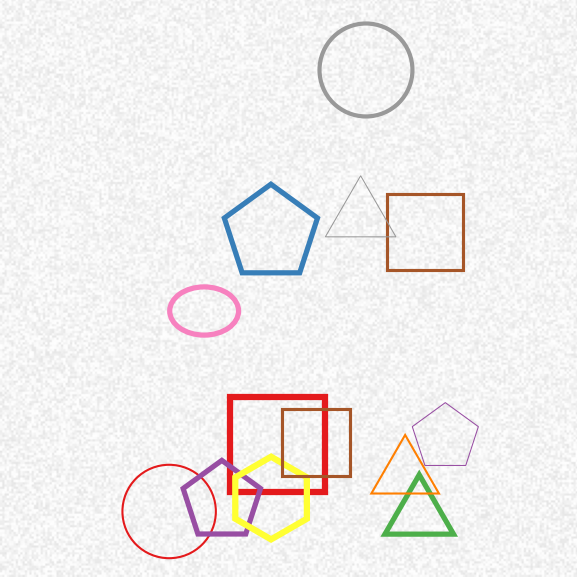[{"shape": "circle", "thickness": 1, "radius": 0.4, "center": [0.293, 0.113]}, {"shape": "square", "thickness": 3, "radius": 0.41, "center": [0.48, 0.229]}, {"shape": "pentagon", "thickness": 2.5, "radius": 0.42, "center": [0.469, 0.595]}, {"shape": "triangle", "thickness": 2.5, "radius": 0.34, "center": [0.726, 0.109]}, {"shape": "pentagon", "thickness": 2.5, "radius": 0.35, "center": [0.384, 0.131]}, {"shape": "pentagon", "thickness": 0.5, "radius": 0.3, "center": [0.771, 0.242]}, {"shape": "triangle", "thickness": 1, "radius": 0.34, "center": [0.702, 0.178]}, {"shape": "hexagon", "thickness": 3, "radius": 0.36, "center": [0.469, 0.137]}, {"shape": "square", "thickness": 1.5, "radius": 0.33, "center": [0.736, 0.597]}, {"shape": "square", "thickness": 1.5, "radius": 0.29, "center": [0.547, 0.233]}, {"shape": "oval", "thickness": 2.5, "radius": 0.3, "center": [0.353, 0.461]}, {"shape": "triangle", "thickness": 0.5, "radius": 0.35, "center": [0.624, 0.624]}, {"shape": "circle", "thickness": 2, "radius": 0.4, "center": [0.634, 0.878]}]